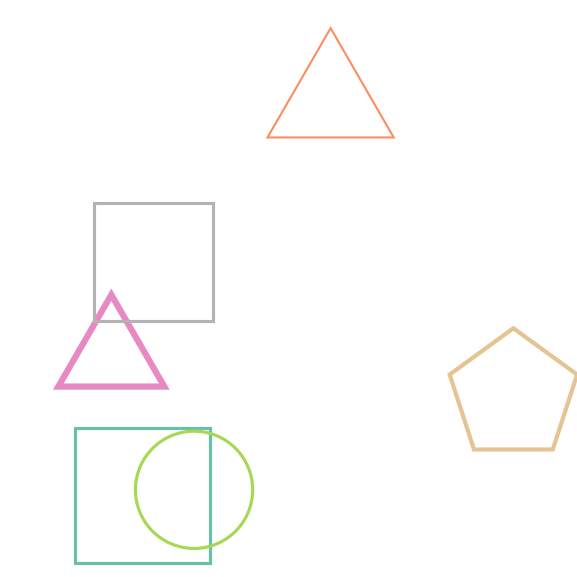[{"shape": "square", "thickness": 1.5, "radius": 0.59, "center": [0.247, 0.141]}, {"shape": "triangle", "thickness": 1, "radius": 0.63, "center": [0.572, 0.824]}, {"shape": "triangle", "thickness": 3, "radius": 0.53, "center": [0.193, 0.383]}, {"shape": "circle", "thickness": 1.5, "radius": 0.51, "center": [0.336, 0.151]}, {"shape": "pentagon", "thickness": 2, "radius": 0.58, "center": [0.889, 0.315]}, {"shape": "square", "thickness": 1.5, "radius": 0.51, "center": [0.266, 0.545]}]